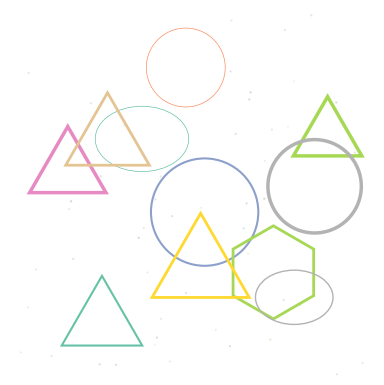[{"shape": "oval", "thickness": 0.5, "radius": 0.61, "center": [0.369, 0.639]}, {"shape": "triangle", "thickness": 1.5, "radius": 0.6, "center": [0.265, 0.163]}, {"shape": "circle", "thickness": 0.5, "radius": 0.51, "center": [0.483, 0.825]}, {"shape": "circle", "thickness": 1.5, "radius": 0.7, "center": [0.532, 0.449]}, {"shape": "triangle", "thickness": 2.5, "radius": 0.57, "center": [0.176, 0.557]}, {"shape": "hexagon", "thickness": 2, "radius": 0.6, "center": [0.71, 0.293]}, {"shape": "triangle", "thickness": 2.5, "radius": 0.51, "center": [0.851, 0.646]}, {"shape": "triangle", "thickness": 2, "radius": 0.73, "center": [0.521, 0.3]}, {"shape": "triangle", "thickness": 2, "radius": 0.63, "center": [0.279, 0.634]}, {"shape": "circle", "thickness": 2.5, "radius": 0.61, "center": [0.817, 0.516]}, {"shape": "oval", "thickness": 1, "radius": 0.5, "center": [0.764, 0.228]}]